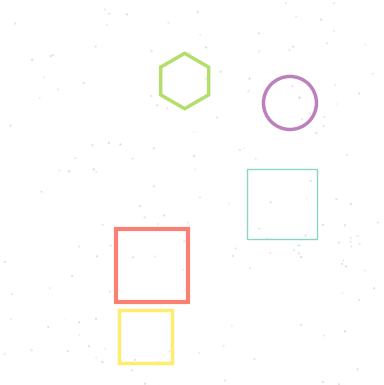[{"shape": "square", "thickness": 1, "radius": 0.46, "center": [0.733, 0.47]}, {"shape": "square", "thickness": 3, "radius": 0.47, "center": [0.395, 0.31]}, {"shape": "hexagon", "thickness": 2.5, "radius": 0.36, "center": [0.48, 0.79]}, {"shape": "circle", "thickness": 2.5, "radius": 0.34, "center": [0.753, 0.733]}, {"shape": "square", "thickness": 2.5, "radius": 0.35, "center": [0.377, 0.125]}]